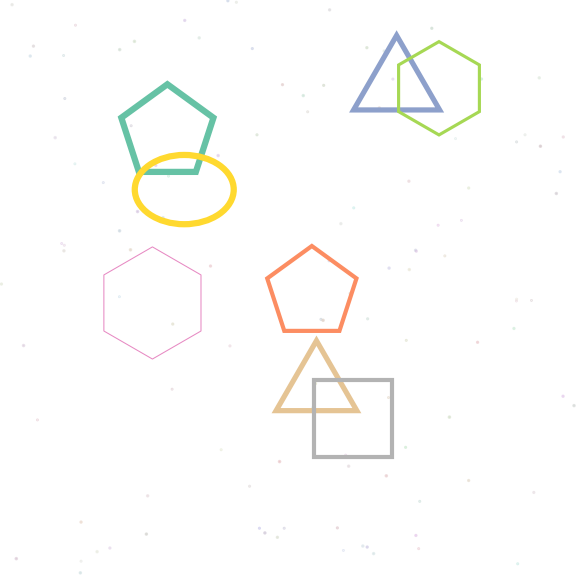[{"shape": "pentagon", "thickness": 3, "radius": 0.42, "center": [0.29, 0.769]}, {"shape": "pentagon", "thickness": 2, "radius": 0.41, "center": [0.54, 0.492]}, {"shape": "triangle", "thickness": 2.5, "radius": 0.43, "center": [0.687, 0.852]}, {"shape": "hexagon", "thickness": 0.5, "radius": 0.49, "center": [0.264, 0.475]}, {"shape": "hexagon", "thickness": 1.5, "radius": 0.4, "center": [0.76, 0.846]}, {"shape": "oval", "thickness": 3, "radius": 0.43, "center": [0.319, 0.671]}, {"shape": "triangle", "thickness": 2.5, "radius": 0.4, "center": [0.548, 0.328]}, {"shape": "square", "thickness": 2, "radius": 0.33, "center": [0.611, 0.274]}]